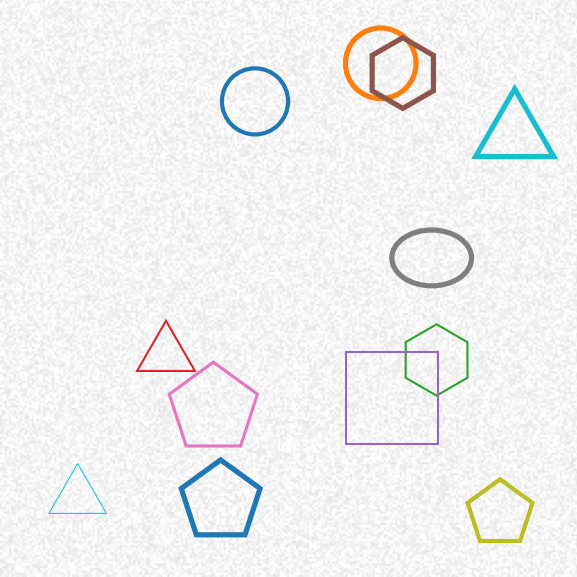[{"shape": "circle", "thickness": 2, "radius": 0.29, "center": [0.442, 0.824]}, {"shape": "pentagon", "thickness": 2.5, "radius": 0.36, "center": [0.382, 0.131]}, {"shape": "circle", "thickness": 2.5, "radius": 0.31, "center": [0.659, 0.89]}, {"shape": "hexagon", "thickness": 1, "radius": 0.31, "center": [0.756, 0.376]}, {"shape": "triangle", "thickness": 1, "radius": 0.29, "center": [0.287, 0.386]}, {"shape": "square", "thickness": 1, "radius": 0.4, "center": [0.678, 0.31]}, {"shape": "hexagon", "thickness": 2.5, "radius": 0.31, "center": [0.697, 0.873]}, {"shape": "pentagon", "thickness": 1.5, "radius": 0.4, "center": [0.369, 0.292]}, {"shape": "oval", "thickness": 2.5, "radius": 0.35, "center": [0.747, 0.552]}, {"shape": "pentagon", "thickness": 2, "radius": 0.3, "center": [0.866, 0.11]}, {"shape": "triangle", "thickness": 0.5, "radius": 0.29, "center": [0.135, 0.139]}, {"shape": "triangle", "thickness": 2.5, "radius": 0.39, "center": [0.891, 0.767]}]